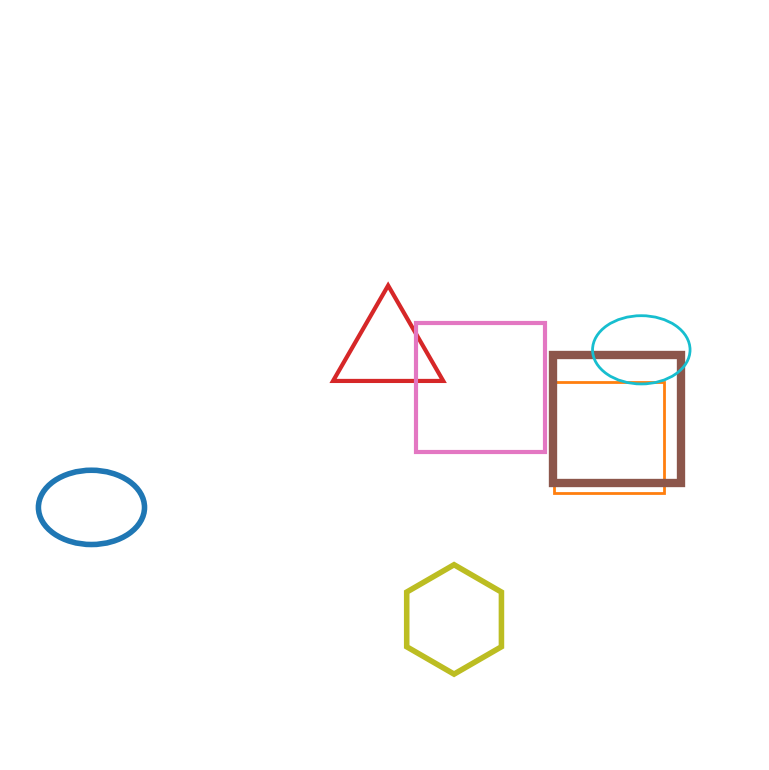[{"shape": "oval", "thickness": 2, "radius": 0.34, "center": [0.119, 0.341]}, {"shape": "square", "thickness": 1, "radius": 0.36, "center": [0.791, 0.432]}, {"shape": "triangle", "thickness": 1.5, "radius": 0.41, "center": [0.504, 0.547]}, {"shape": "square", "thickness": 3, "radius": 0.42, "center": [0.801, 0.455]}, {"shape": "square", "thickness": 1.5, "radius": 0.42, "center": [0.624, 0.497]}, {"shape": "hexagon", "thickness": 2, "radius": 0.36, "center": [0.59, 0.196]}, {"shape": "oval", "thickness": 1, "radius": 0.32, "center": [0.833, 0.546]}]